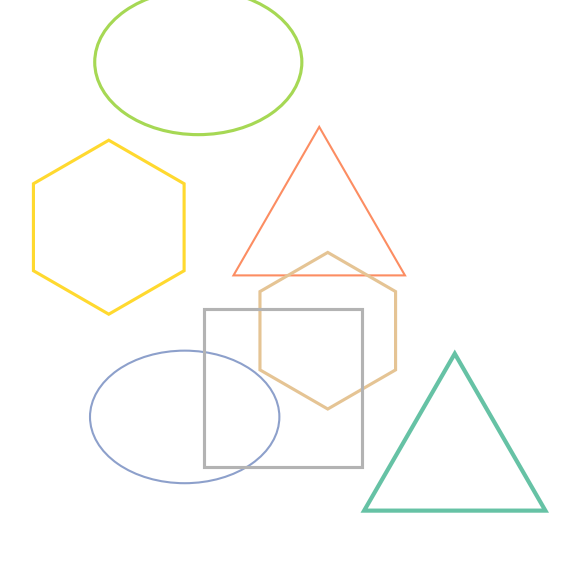[{"shape": "triangle", "thickness": 2, "radius": 0.91, "center": [0.787, 0.206]}, {"shape": "triangle", "thickness": 1, "radius": 0.86, "center": [0.553, 0.608]}, {"shape": "oval", "thickness": 1, "radius": 0.82, "center": [0.32, 0.277]}, {"shape": "oval", "thickness": 1.5, "radius": 0.9, "center": [0.343, 0.892]}, {"shape": "hexagon", "thickness": 1.5, "radius": 0.75, "center": [0.188, 0.606]}, {"shape": "hexagon", "thickness": 1.5, "radius": 0.68, "center": [0.568, 0.426]}, {"shape": "square", "thickness": 1.5, "radius": 0.68, "center": [0.49, 0.328]}]